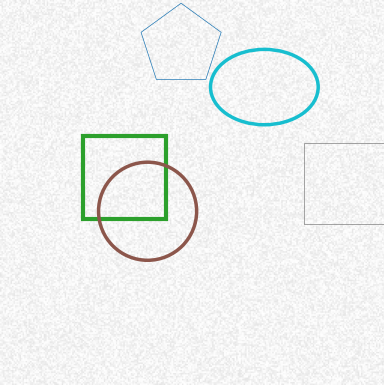[{"shape": "pentagon", "thickness": 0.5, "radius": 0.55, "center": [0.47, 0.882]}, {"shape": "square", "thickness": 3, "radius": 0.54, "center": [0.324, 0.538]}, {"shape": "circle", "thickness": 2.5, "radius": 0.64, "center": [0.383, 0.451]}, {"shape": "square", "thickness": 0.5, "radius": 0.53, "center": [0.895, 0.524]}, {"shape": "oval", "thickness": 2.5, "radius": 0.7, "center": [0.687, 0.774]}]